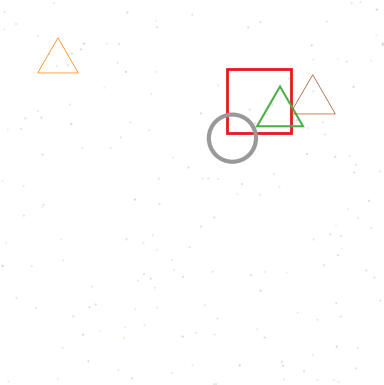[{"shape": "square", "thickness": 2, "radius": 0.42, "center": [0.672, 0.739]}, {"shape": "triangle", "thickness": 1.5, "radius": 0.34, "center": [0.727, 0.707]}, {"shape": "triangle", "thickness": 0.5, "radius": 0.3, "center": [0.151, 0.841]}, {"shape": "triangle", "thickness": 0.5, "radius": 0.34, "center": [0.812, 0.738]}, {"shape": "circle", "thickness": 3, "radius": 0.31, "center": [0.604, 0.641]}]